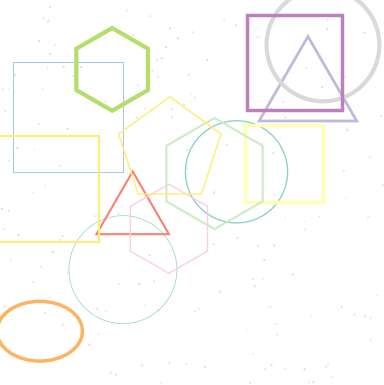[{"shape": "circle", "thickness": 1, "radius": 0.66, "center": [0.614, 0.554]}, {"shape": "circle", "thickness": 0.5, "radius": 0.7, "center": [0.319, 0.3]}, {"shape": "square", "thickness": 2.5, "radius": 0.5, "center": [0.738, 0.576]}, {"shape": "triangle", "thickness": 2, "radius": 0.73, "center": [0.8, 0.759]}, {"shape": "triangle", "thickness": 1.5, "radius": 0.54, "center": [0.345, 0.446]}, {"shape": "square", "thickness": 0.5, "radius": 0.72, "center": [0.176, 0.697]}, {"shape": "oval", "thickness": 2.5, "radius": 0.55, "center": [0.103, 0.14]}, {"shape": "hexagon", "thickness": 3, "radius": 0.54, "center": [0.291, 0.82]}, {"shape": "hexagon", "thickness": 1, "radius": 0.58, "center": [0.439, 0.406]}, {"shape": "circle", "thickness": 3, "radius": 0.73, "center": [0.839, 0.883]}, {"shape": "square", "thickness": 2.5, "radius": 0.62, "center": [0.766, 0.838]}, {"shape": "hexagon", "thickness": 1.5, "radius": 0.72, "center": [0.557, 0.549]}, {"shape": "square", "thickness": 1.5, "radius": 0.69, "center": [0.119, 0.51]}, {"shape": "pentagon", "thickness": 1, "radius": 0.7, "center": [0.441, 0.609]}]